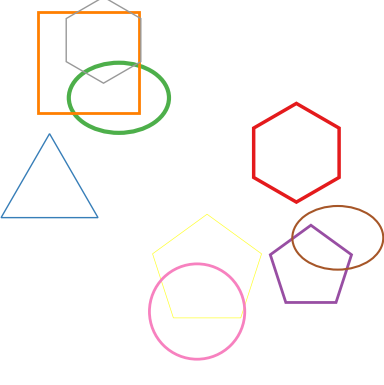[{"shape": "hexagon", "thickness": 2.5, "radius": 0.64, "center": [0.77, 0.603]}, {"shape": "triangle", "thickness": 1, "radius": 0.73, "center": [0.129, 0.507]}, {"shape": "oval", "thickness": 3, "radius": 0.65, "center": [0.309, 0.746]}, {"shape": "pentagon", "thickness": 2, "radius": 0.55, "center": [0.808, 0.304]}, {"shape": "square", "thickness": 2, "radius": 0.65, "center": [0.229, 0.839]}, {"shape": "pentagon", "thickness": 0.5, "radius": 0.74, "center": [0.538, 0.295]}, {"shape": "oval", "thickness": 1.5, "radius": 0.59, "center": [0.877, 0.382]}, {"shape": "circle", "thickness": 2, "radius": 0.62, "center": [0.512, 0.191]}, {"shape": "hexagon", "thickness": 1, "radius": 0.56, "center": [0.269, 0.896]}]